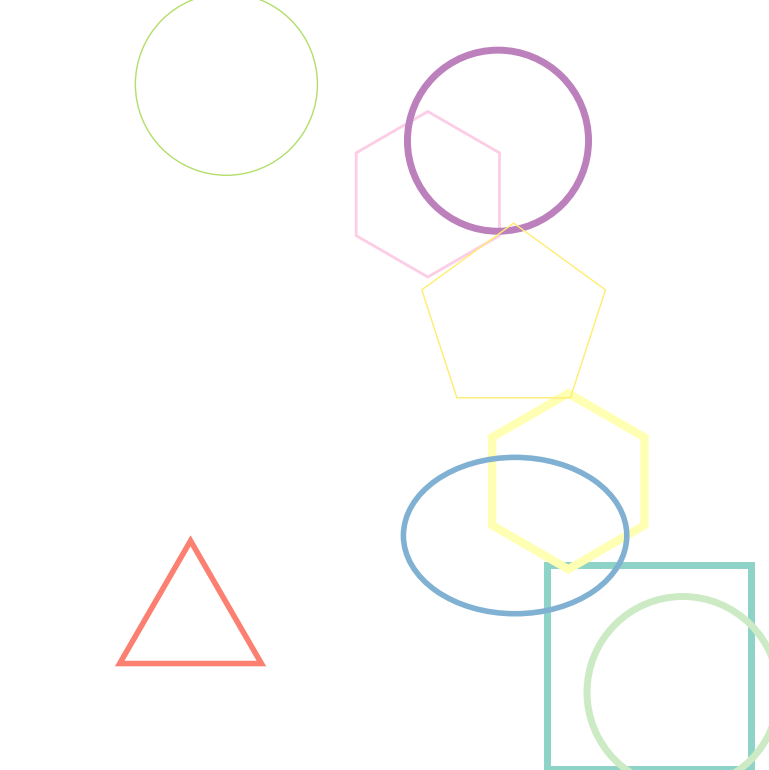[{"shape": "square", "thickness": 2.5, "radius": 0.66, "center": [0.843, 0.134]}, {"shape": "hexagon", "thickness": 3, "radius": 0.57, "center": [0.738, 0.375]}, {"shape": "triangle", "thickness": 2, "radius": 0.53, "center": [0.247, 0.191]}, {"shape": "oval", "thickness": 2, "radius": 0.73, "center": [0.669, 0.304]}, {"shape": "circle", "thickness": 0.5, "radius": 0.59, "center": [0.294, 0.891]}, {"shape": "hexagon", "thickness": 1, "radius": 0.54, "center": [0.556, 0.748]}, {"shape": "circle", "thickness": 2.5, "radius": 0.59, "center": [0.647, 0.817]}, {"shape": "circle", "thickness": 2.5, "radius": 0.62, "center": [0.887, 0.101]}, {"shape": "pentagon", "thickness": 0.5, "radius": 0.63, "center": [0.667, 0.585]}]